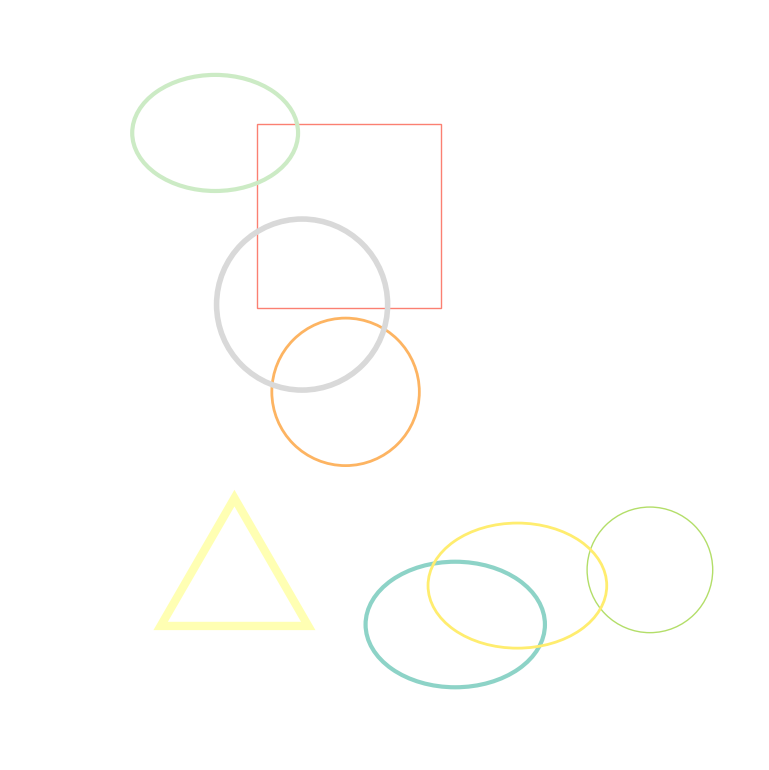[{"shape": "oval", "thickness": 1.5, "radius": 0.58, "center": [0.591, 0.189]}, {"shape": "triangle", "thickness": 3, "radius": 0.55, "center": [0.304, 0.242]}, {"shape": "square", "thickness": 0.5, "radius": 0.6, "center": [0.453, 0.719]}, {"shape": "circle", "thickness": 1, "radius": 0.48, "center": [0.449, 0.491]}, {"shape": "circle", "thickness": 0.5, "radius": 0.41, "center": [0.844, 0.26]}, {"shape": "circle", "thickness": 2, "radius": 0.56, "center": [0.392, 0.604]}, {"shape": "oval", "thickness": 1.5, "radius": 0.54, "center": [0.279, 0.827]}, {"shape": "oval", "thickness": 1, "radius": 0.58, "center": [0.672, 0.239]}]